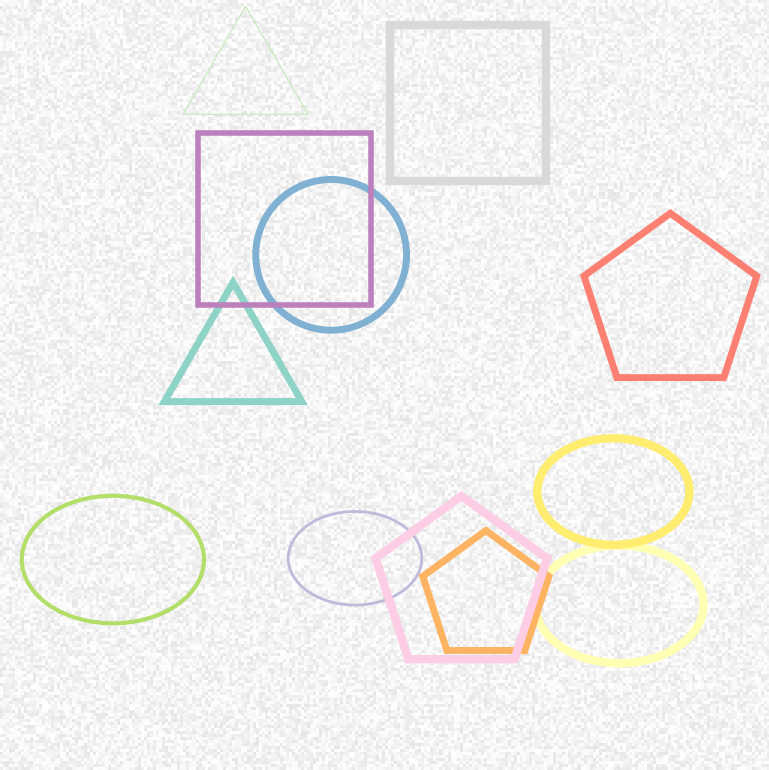[{"shape": "triangle", "thickness": 2.5, "radius": 0.52, "center": [0.303, 0.53]}, {"shape": "oval", "thickness": 3, "radius": 0.55, "center": [0.804, 0.215]}, {"shape": "oval", "thickness": 1, "radius": 0.43, "center": [0.461, 0.275]}, {"shape": "pentagon", "thickness": 2.5, "radius": 0.59, "center": [0.871, 0.605]}, {"shape": "circle", "thickness": 2.5, "radius": 0.49, "center": [0.43, 0.669]}, {"shape": "pentagon", "thickness": 2.5, "radius": 0.43, "center": [0.631, 0.225]}, {"shape": "oval", "thickness": 1.5, "radius": 0.59, "center": [0.147, 0.273]}, {"shape": "pentagon", "thickness": 3, "radius": 0.59, "center": [0.599, 0.239]}, {"shape": "square", "thickness": 3, "radius": 0.51, "center": [0.608, 0.866]}, {"shape": "square", "thickness": 2, "radius": 0.56, "center": [0.369, 0.715]}, {"shape": "triangle", "thickness": 0.5, "radius": 0.47, "center": [0.319, 0.898]}, {"shape": "oval", "thickness": 3, "radius": 0.49, "center": [0.797, 0.362]}]